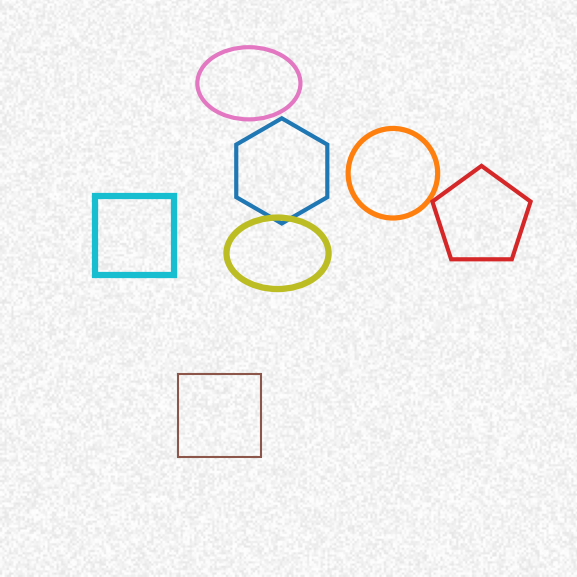[{"shape": "hexagon", "thickness": 2, "radius": 0.46, "center": [0.488, 0.703]}, {"shape": "circle", "thickness": 2.5, "radius": 0.39, "center": [0.68, 0.699]}, {"shape": "pentagon", "thickness": 2, "radius": 0.45, "center": [0.834, 0.622]}, {"shape": "square", "thickness": 1, "radius": 0.36, "center": [0.381, 0.279]}, {"shape": "oval", "thickness": 2, "radius": 0.45, "center": [0.431, 0.855]}, {"shape": "oval", "thickness": 3, "radius": 0.44, "center": [0.481, 0.561]}, {"shape": "square", "thickness": 3, "radius": 0.34, "center": [0.233, 0.592]}]